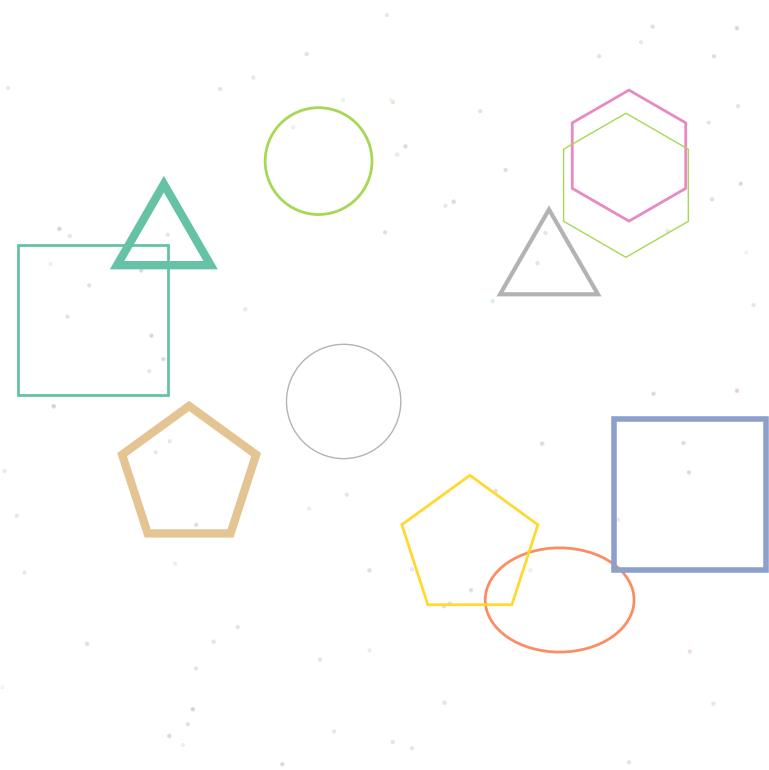[{"shape": "triangle", "thickness": 3, "radius": 0.35, "center": [0.213, 0.691]}, {"shape": "square", "thickness": 1, "radius": 0.49, "center": [0.121, 0.584]}, {"shape": "oval", "thickness": 1, "radius": 0.48, "center": [0.727, 0.221]}, {"shape": "square", "thickness": 2, "radius": 0.49, "center": [0.896, 0.357]}, {"shape": "hexagon", "thickness": 1, "radius": 0.43, "center": [0.817, 0.798]}, {"shape": "hexagon", "thickness": 0.5, "radius": 0.47, "center": [0.813, 0.759]}, {"shape": "circle", "thickness": 1, "radius": 0.35, "center": [0.414, 0.791]}, {"shape": "pentagon", "thickness": 1, "radius": 0.46, "center": [0.61, 0.29]}, {"shape": "pentagon", "thickness": 3, "radius": 0.46, "center": [0.246, 0.381]}, {"shape": "circle", "thickness": 0.5, "radius": 0.37, "center": [0.446, 0.479]}, {"shape": "triangle", "thickness": 1.5, "radius": 0.37, "center": [0.713, 0.655]}]